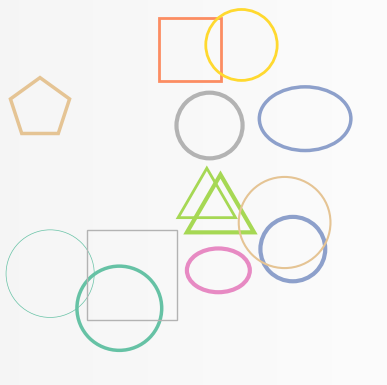[{"shape": "circle", "thickness": 0.5, "radius": 0.57, "center": [0.129, 0.289]}, {"shape": "circle", "thickness": 2.5, "radius": 0.55, "center": [0.308, 0.199]}, {"shape": "square", "thickness": 2, "radius": 0.4, "center": [0.49, 0.871]}, {"shape": "circle", "thickness": 3, "radius": 0.42, "center": [0.756, 0.353]}, {"shape": "oval", "thickness": 2.5, "radius": 0.59, "center": [0.787, 0.692]}, {"shape": "oval", "thickness": 3, "radius": 0.41, "center": [0.564, 0.298]}, {"shape": "triangle", "thickness": 3, "radius": 0.5, "center": [0.569, 0.446]}, {"shape": "triangle", "thickness": 2, "radius": 0.43, "center": [0.534, 0.477]}, {"shape": "circle", "thickness": 2, "radius": 0.46, "center": [0.623, 0.883]}, {"shape": "circle", "thickness": 1.5, "radius": 0.59, "center": [0.734, 0.422]}, {"shape": "pentagon", "thickness": 2.5, "radius": 0.4, "center": [0.103, 0.718]}, {"shape": "circle", "thickness": 3, "radius": 0.43, "center": [0.541, 0.674]}, {"shape": "square", "thickness": 1, "radius": 0.58, "center": [0.34, 0.286]}]